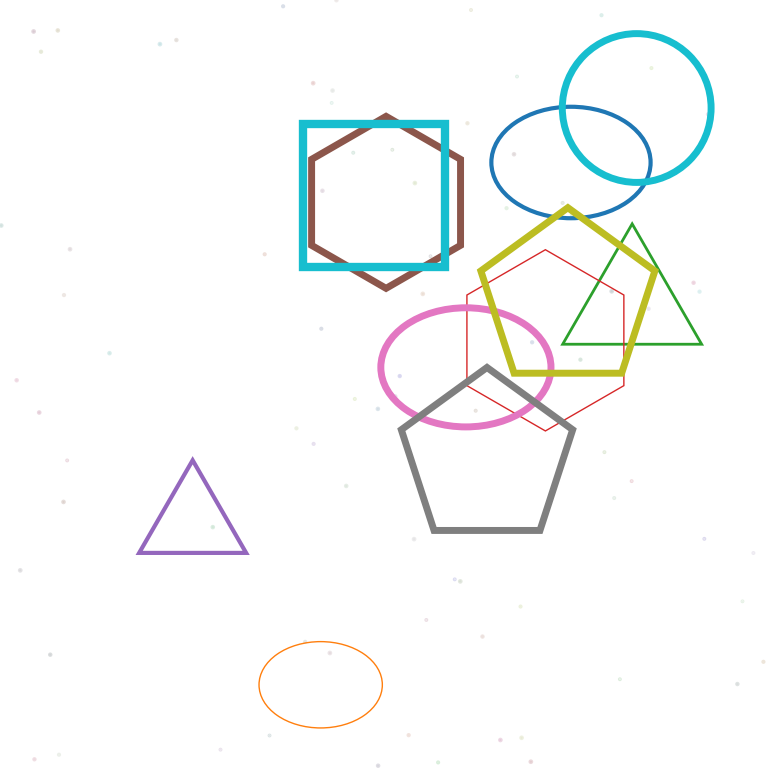[{"shape": "oval", "thickness": 1.5, "radius": 0.52, "center": [0.742, 0.789]}, {"shape": "oval", "thickness": 0.5, "radius": 0.4, "center": [0.416, 0.111]}, {"shape": "triangle", "thickness": 1, "radius": 0.52, "center": [0.821, 0.605]}, {"shape": "hexagon", "thickness": 0.5, "radius": 0.59, "center": [0.708, 0.558]}, {"shape": "triangle", "thickness": 1.5, "radius": 0.4, "center": [0.25, 0.322]}, {"shape": "hexagon", "thickness": 2.5, "radius": 0.56, "center": [0.501, 0.737]}, {"shape": "oval", "thickness": 2.5, "radius": 0.55, "center": [0.605, 0.523]}, {"shape": "pentagon", "thickness": 2.5, "radius": 0.59, "center": [0.632, 0.406]}, {"shape": "pentagon", "thickness": 2.5, "radius": 0.59, "center": [0.737, 0.611]}, {"shape": "circle", "thickness": 2.5, "radius": 0.48, "center": [0.827, 0.86]}, {"shape": "square", "thickness": 3, "radius": 0.46, "center": [0.486, 0.746]}]